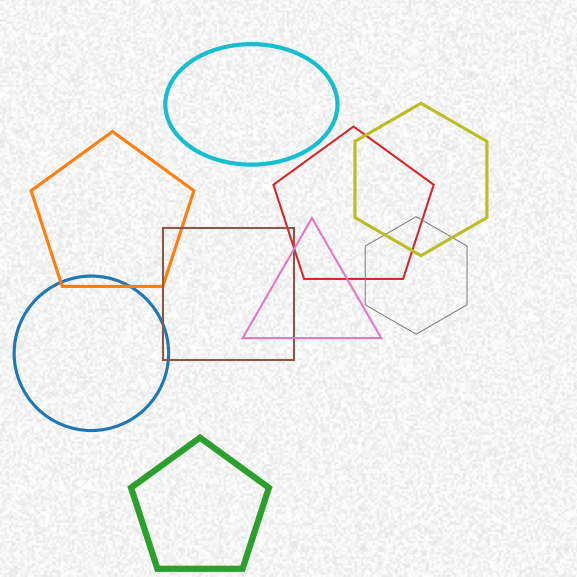[{"shape": "circle", "thickness": 1.5, "radius": 0.67, "center": [0.158, 0.387]}, {"shape": "pentagon", "thickness": 1.5, "radius": 0.74, "center": [0.195, 0.623]}, {"shape": "pentagon", "thickness": 3, "radius": 0.63, "center": [0.346, 0.116]}, {"shape": "pentagon", "thickness": 1, "radius": 0.73, "center": [0.612, 0.634]}, {"shape": "square", "thickness": 1, "radius": 0.57, "center": [0.396, 0.49]}, {"shape": "triangle", "thickness": 1, "radius": 0.69, "center": [0.54, 0.483]}, {"shape": "hexagon", "thickness": 0.5, "radius": 0.51, "center": [0.721, 0.522]}, {"shape": "hexagon", "thickness": 1.5, "radius": 0.66, "center": [0.729, 0.688]}, {"shape": "oval", "thickness": 2, "radius": 0.75, "center": [0.435, 0.818]}]